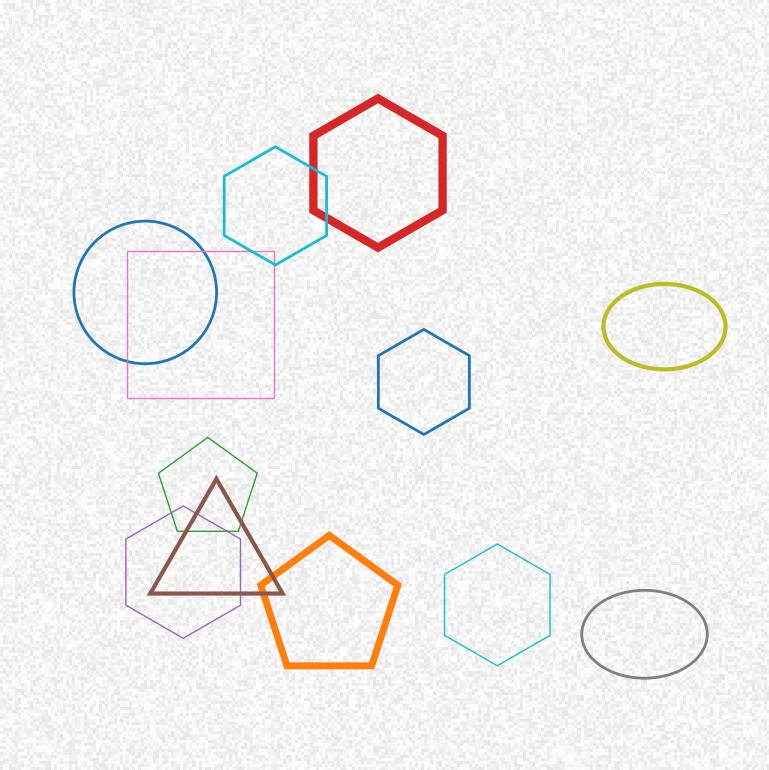[{"shape": "hexagon", "thickness": 1, "radius": 0.34, "center": [0.55, 0.504]}, {"shape": "circle", "thickness": 1, "radius": 0.46, "center": [0.189, 0.62]}, {"shape": "pentagon", "thickness": 2.5, "radius": 0.47, "center": [0.428, 0.211]}, {"shape": "pentagon", "thickness": 0.5, "radius": 0.34, "center": [0.27, 0.365]}, {"shape": "hexagon", "thickness": 3, "radius": 0.48, "center": [0.491, 0.775]}, {"shape": "hexagon", "thickness": 0.5, "radius": 0.43, "center": [0.238, 0.257]}, {"shape": "triangle", "thickness": 1.5, "radius": 0.5, "center": [0.281, 0.279]}, {"shape": "square", "thickness": 0.5, "radius": 0.48, "center": [0.261, 0.579]}, {"shape": "oval", "thickness": 1, "radius": 0.41, "center": [0.837, 0.176]}, {"shape": "oval", "thickness": 1.5, "radius": 0.4, "center": [0.863, 0.576]}, {"shape": "hexagon", "thickness": 0.5, "radius": 0.4, "center": [0.646, 0.214]}, {"shape": "hexagon", "thickness": 1, "radius": 0.38, "center": [0.358, 0.733]}]